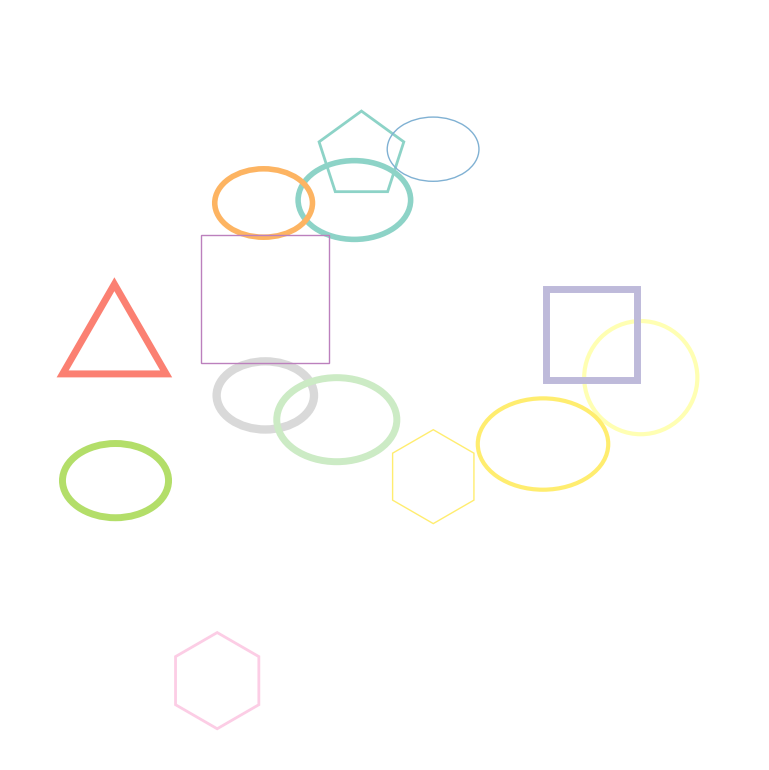[{"shape": "oval", "thickness": 2, "radius": 0.37, "center": [0.46, 0.74]}, {"shape": "pentagon", "thickness": 1, "radius": 0.29, "center": [0.469, 0.798]}, {"shape": "circle", "thickness": 1.5, "radius": 0.37, "center": [0.832, 0.51]}, {"shape": "square", "thickness": 2.5, "radius": 0.3, "center": [0.769, 0.566]}, {"shape": "triangle", "thickness": 2.5, "radius": 0.39, "center": [0.149, 0.553]}, {"shape": "oval", "thickness": 0.5, "radius": 0.3, "center": [0.562, 0.806]}, {"shape": "oval", "thickness": 2, "radius": 0.32, "center": [0.342, 0.736]}, {"shape": "oval", "thickness": 2.5, "radius": 0.34, "center": [0.15, 0.376]}, {"shape": "hexagon", "thickness": 1, "radius": 0.31, "center": [0.282, 0.116]}, {"shape": "oval", "thickness": 3, "radius": 0.32, "center": [0.345, 0.486]}, {"shape": "square", "thickness": 0.5, "radius": 0.42, "center": [0.345, 0.612]}, {"shape": "oval", "thickness": 2.5, "radius": 0.39, "center": [0.437, 0.455]}, {"shape": "hexagon", "thickness": 0.5, "radius": 0.3, "center": [0.563, 0.381]}, {"shape": "oval", "thickness": 1.5, "radius": 0.42, "center": [0.705, 0.423]}]